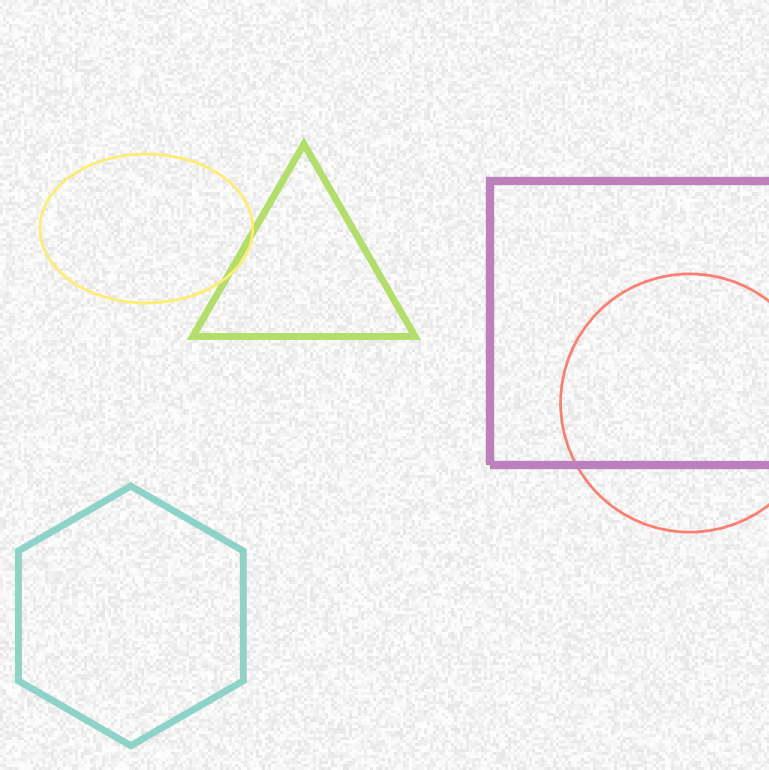[{"shape": "hexagon", "thickness": 2.5, "radius": 0.84, "center": [0.17, 0.2]}, {"shape": "circle", "thickness": 1, "radius": 0.84, "center": [0.896, 0.477]}, {"shape": "triangle", "thickness": 2.5, "radius": 0.83, "center": [0.395, 0.646]}, {"shape": "square", "thickness": 3, "radius": 0.92, "center": [0.822, 0.581]}, {"shape": "oval", "thickness": 1, "radius": 0.69, "center": [0.19, 0.703]}]